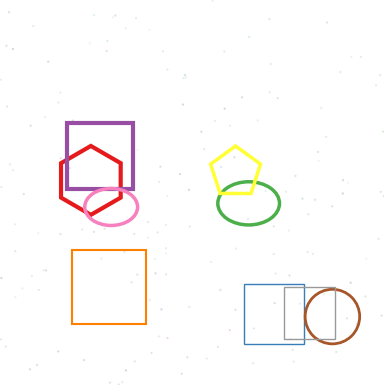[{"shape": "hexagon", "thickness": 3, "radius": 0.45, "center": [0.236, 0.531]}, {"shape": "square", "thickness": 1, "radius": 0.39, "center": [0.712, 0.185]}, {"shape": "oval", "thickness": 2.5, "radius": 0.4, "center": [0.646, 0.472]}, {"shape": "square", "thickness": 3, "radius": 0.42, "center": [0.26, 0.595]}, {"shape": "square", "thickness": 1.5, "radius": 0.48, "center": [0.283, 0.255]}, {"shape": "pentagon", "thickness": 2.5, "radius": 0.34, "center": [0.612, 0.553]}, {"shape": "circle", "thickness": 2, "radius": 0.35, "center": [0.863, 0.178]}, {"shape": "oval", "thickness": 2.5, "radius": 0.34, "center": [0.289, 0.462]}, {"shape": "square", "thickness": 1, "radius": 0.34, "center": [0.804, 0.187]}]